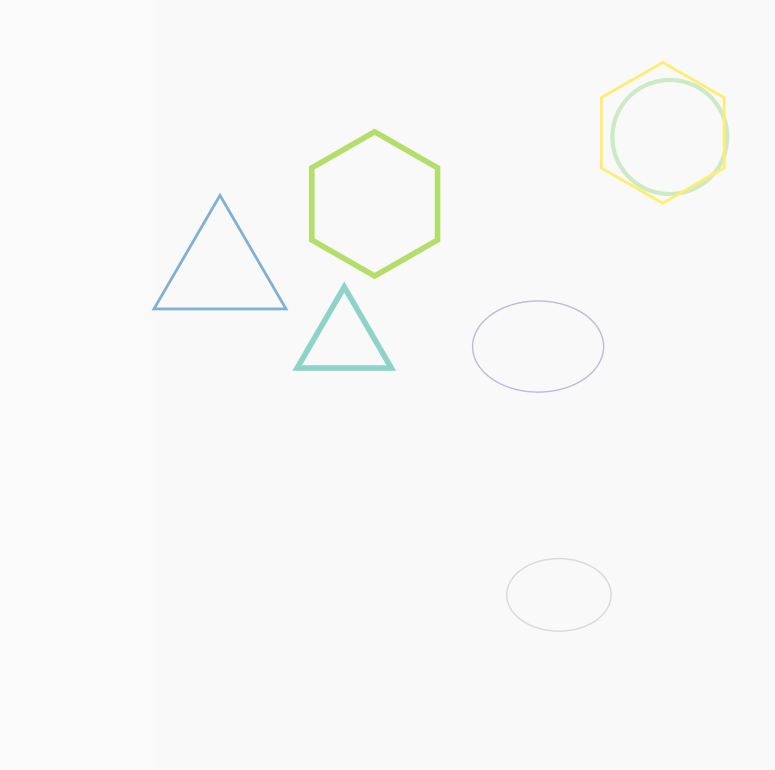[{"shape": "triangle", "thickness": 2, "radius": 0.35, "center": [0.444, 0.557]}, {"shape": "oval", "thickness": 0.5, "radius": 0.42, "center": [0.694, 0.55]}, {"shape": "triangle", "thickness": 1, "radius": 0.49, "center": [0.284, 0.648]}, {"shape": "hexagon", "thickness": 2, "radius": 0.47, "center": [0.483, 0.735]}, {"shape": "oval", "thickness": 0.5, "radius": 0.34, "center": [0.721, 0.227]}, {"shape": "circle", "thickness": 1.5, "radius": 0.37, "center": [0.864, 0.822]}, {"shape": "hexagon", "thickness": 1, "radius": 0.46, "center": [0.855, 0.827]}]